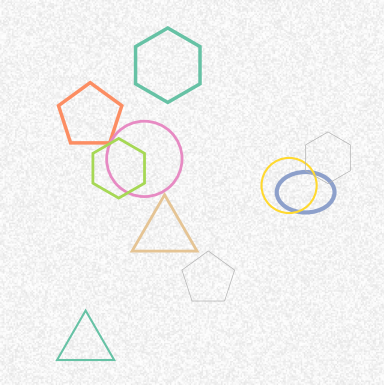[{"shape": "triangle", "thickness": 1.5, "radius": 0.43, "center": [0.222, 0.108]}, {"shape": "hexagon", "thickness": 2.5, "radius": 0.48, "center": [0.436, 0.831]}, {"shape": "pentagon", "thickness": 2.5, "radius": 0.43, "center": [0.234, 0.699]}, {"shape": "oval", "thickness": 3, "radius": 0.38, "center": [0.794, 0.501]}, {"shape": "circle", "thickness": 2, "radius": 0.49, "center": [0.375, 0.587]}, {"shape": "hexagon", "thickness": 2, "radius": 0.39, "center": [0.308, 0.563]}, {"shape": "circle", "thickness": 1.5, "radius": 0.36, "center": [0.751, 0.518]}, {"shape": "triangle", "thickness": 2, "radius": 0.49, "center": [0.427, 0.397]}, {"shape": "hexagon", "thickness": 0.5, "radius": 0.34, "center": [0.852, 0.59]}, {"shape": "pentagon", "thickness": 0.5, "radius": 0.36, "center": [0.541, 0.276]}]